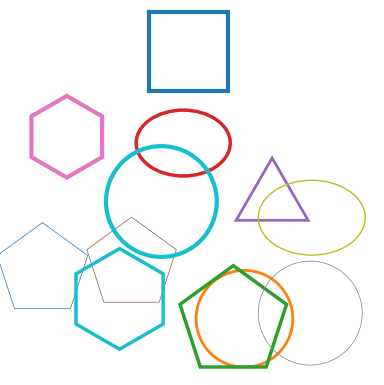[{"shape": "square", "thickness": 3, "radius": 0.51, "center": [0.49, 0.866]}, {"shape": "pentagon", "thickness": 0.5, "radius": 0.62, "center": [0.11, 0.298]}, {"shape": "circle", "thickness": 2, "radius": 0.63, "center": [0.635, 0.172]}, {"shape": "pentagon", "thickness": 2.5, "radius": 0.73, "center": [0.606, 0.164]}, {"shape": "oval", "thickness": 2.5, "radius": 0.61, "center": [0.476, 0.628]}, {"shape": "triangle", "thickness": 2, "radius": 0.54, "center": [0.707, 0.482]}, {"shape": "pentagon", "thickness": 0.5, "radius": 0.61, "center": [0.342, 0.314]}, {"shape": "hexagon", "thickness": 3, "radius": 0.53, "center": [0.173, 0.645]}, {"shape": "circle", "thickness": 0.5, "radius": 0.67, "center": [0.806, 0.187]}, {"shape": "oval", "thickness": 1, "radius": 0.69, "center": [0.81, 0.435]}, {"shape": "circle", "thickness": 3, "radius": 0.72, "center": [0.419, 0.477]}, {"shape": "hexagon", "thickness": 2.5, "radius": 0.65, "center": [0.311, 0.224]}]